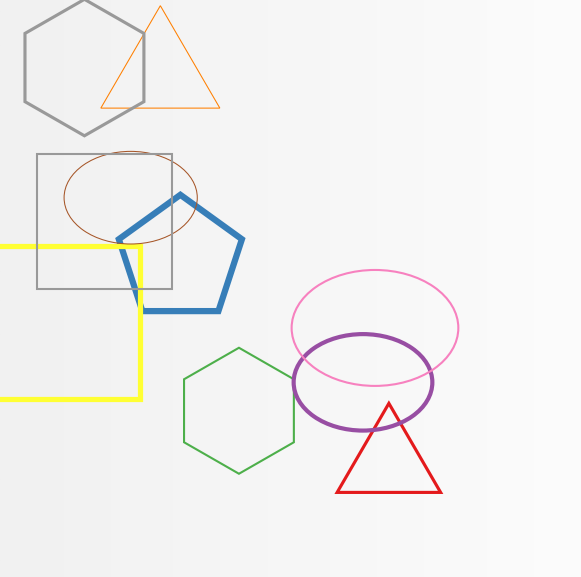[{"shape": "triangle", "thickness": 1.5, "radius": 0.51, "center": [0.669, 0.198]}, {"shape": "pentagon", "thickness": 3, "radius": 0.56, "center": [0.31, 0.55]}, {"shape": "hexagon", "thickness": 1, "radius": 0.55, "center": [0.411, 0.288]}, {"shape": "oval", "thickness": 2, "radius": 0.6, "center": [0.625, 0.337]}, {"shape": "triangle", "thickness": 0.5, "radius": 0.59, "center": [0.276, 0.871]}, {"shape": "square", "thickness": 2.5, "radius": 0.66, "center": [0.109, 0.441]}, {"shape": "oval", "thickness": 0.5, "radius": 0.57, "center": [0.225, 0.657]}, {"shape": "oval", "thickness": 1, "radius": 0.72, "center": [0.645, 0.431]}, {"shape": "square", "thickness": 1, "radius": 0.58, "center": [0.18, 0.615]}, {"shape": "hexagon", "thickness": 1.5, "radius": 0.59, "center": [0.145, 0.882]}]